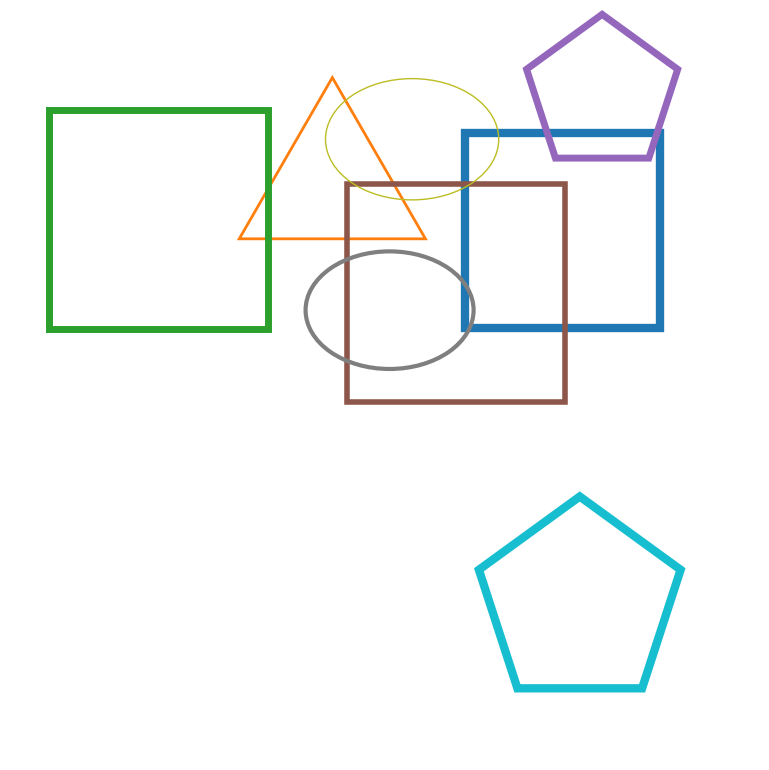[{"shape": "square", "thickness": 3, "radius": 0.63, "center": [0.73, 0.701]}, {"shape": "triangle", "thickness": 1, "radius": 0.7, "center": [0.432, 0.76]}, {"shape": "square", "thickness": 2.5, "radius": 0.71, "center": [0.206, 0.715]}, {"shape": "pentagon", "thickness": 2.5, "radius": 0.52, "center": [0.782, 0.878]}, {"shape": "square", "thickness": 2, "radius": 0.71, "center": [0.592, 0.62]}, {"shape": "oval", "thickness": 1.5, "radius": 0.55, "center": [0.506, 0.597]}, {"shape": "oval", "thickness": 0.5, "radius": 0.56, "center": [0.535, 0.819]}, {"shape": "pentagon", "thickness": 3, "radius": 0.69, "center": [0.753, 0.217]}]